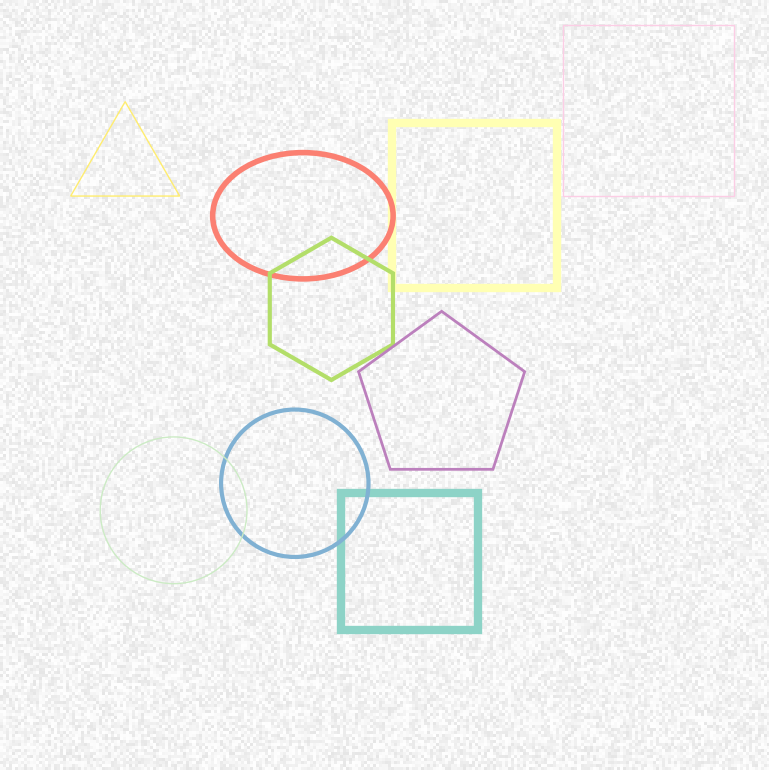[{"shape": "square", "thickness": 3, "radius": 0.45, "center": [0.532, 0.271]}, {"shape": "square", "thickness": 3, "radius": 0.54, "center": [0.617, 0.734]}, {"shape": "oval", "thickness": 2, "radius": 0.59, "center": [0.393, 0.72]}, {"shape": "circle", "thickness": 1.5, "radius": 0.48, "center": [0.383, 0.372]}, {"shape": "hexagon", "thickness": 1.5, "radius": 0.46, "center": [0.43, 0.599]}, {"shape": "square", "thickness": 0.5, "radius": 0.55, "center": [0.842, 0.857]}, {"shape": "pentagon", "thickness": 1, "radius": 0.57, "center": [0.574, 0.482]}, {"shape": "circle", "thickness": 0.5, "radius": 0.48, "center": [0.225, 0.337]}, {"shape": "triangle", "thickness": 0.5, "radius": 0.41, "center": [0.163, 0.786]}]